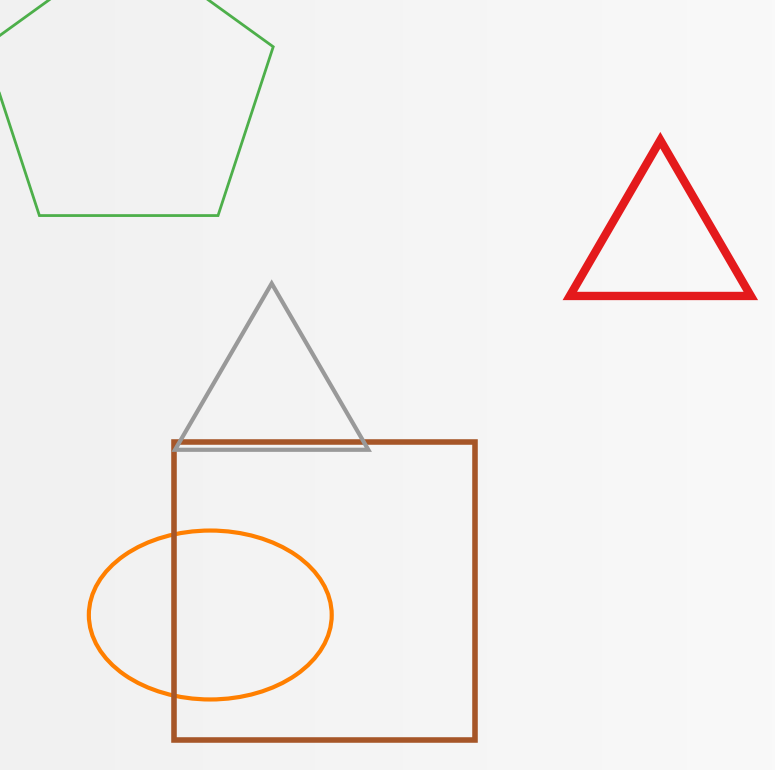[{"shape": "triangle", "thickness": 3, "radius": 0.67, "center": [0.852, 0.683]}, {"shape": "pentagon", "thickness": 1, "radius": 0.98, "center": [0.166, 0.879]}, {"shape": "oval", "thickness": 1.5, "radius": 0.78, "center": [0.271, 0.201]}, {"shape": "square", "thickness": 2, "radius": 0.97, "center": [0.419, 0.233]}, {"shape": "triangle", "thickness": 1.5, "radius": 0.72, "center": [0.351, 0.488]}]